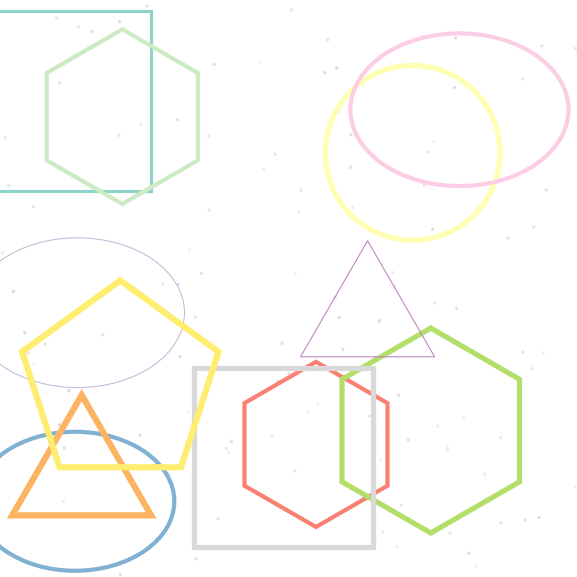[{"shape": "square", "thickness": 1.5, "radius": 0.78, "center": [0.105, 0.824]}, {"shape": "circle", "thickness": 2.5, "radius": 0.76, "center": [0.715, 0.734]}, {"shape": "oval", "thickness": 0.5, "radius": 0.93, "center": [0.134, 0.458]}, {"shape": "hexagon", "thickness": 2, "radius": 0.71, "center": [0.547, 0.23]}, {"shape": "oval", "thickness": 2, "radius": 0.86, "center": [0.13, 0.131]}, {"shape": "triangle", "thickness": 3, "radius": 0.69, "center": [0.141, 0.176]}, {"shape": "hexagon", "thickness": 2.5, "radius": 0.89, "center": [0.746, 0.254]}, {"shape": "oval", "thickness": 2, "radius": 0.94, "center": [0.796, 0.809]}, {"shape": "square", "thickness": 2.5, "radius": 0.77, "center": [0.49, 0.207]}, {"shape": "triangle", "thickness": 0.5, "radius": 0.67, "center": [0.637, 0.448]}, {"shape": "hexagon", "thickness": 2, "radius": 0.76, "center": [0.212, 0.797]}, {"shape": "pentagon", "thickness": 3, "radius": 0.89, "center": [0.208, 0.335]}]